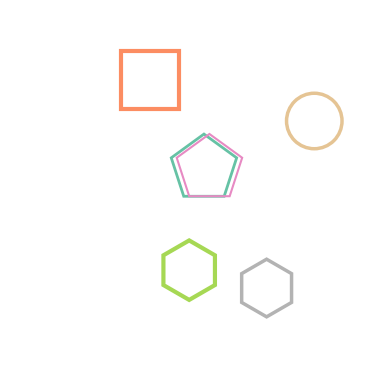[{"shape": "pentagon", "thickness": 2, "radius": 0.45, "center": [0.53, 0.562]}, {"shape": "square", "thickness": 3, "radius": 0.38, "center": [0.389, 0.792]}, {"shape": "pentagon", "thickness": 1.5, "radius": 0.45, "center": [0.544, 0.563]}, {"shape": "hexagon", "thickness": 3, "radius": 0.39, "center": [0.491, 0.298]}, {"shape": "circle", "thickness": 2.5, "radius": 0.36, "center": [0.816, 0.686]}, {"shape": "hexagon", "thickness": 2.5, "radius": 0.37, "center": [0.692, 0.252]}]